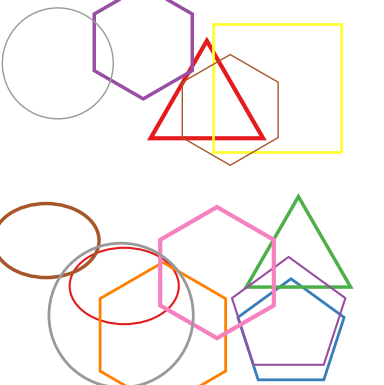[{"shape": "triangle", "thickness": 3, "radius": 0.84, "center": [0.537, 0.725]}, {"shape": "oval", "thickness": 1.5, "radius": 0.71, "center": [0.323, 0.257]}, {"shape": "pentagon", "thickness": 2, "radius": 0.73, "center": [0.756, 0.131]}, {"shape": "triangle", "thickness": 2.5, "radius": 0.78, "center": [0.775, 0.333]}, {"shape": "pentagon", "thickness": 1.5, "radius": 0.77, "center": [0.75, 0.178]}, {"shape": "hexagon", "thickness": 2.5, "radius": 0.73, "center": [0.372, 0.89]}, {"shape": "hexagon", "thickness": 2, "radius": 0.94, "center": [0.423, 0.13]}, {"shape": "square", "thickness": 2, "radius": 0.83, "center": [0.72, 0.772]}, {"shape": "hexagon", "thickness": 1, "radius": 0.72, "center": [0.598, 0.715]}, {"shape": "oval", "thickness": 2.5, "radius": 0.69, "center": [0.12, 0.375]}, {"shape": "hexagon", "thickness": 3, "radius": 0.85, "center": [0.564, 0.292]}, {"shape": "circle", "thickness": 1, "radius": 0.72, "center": [0.15, 0.835]}, {"shape": "circle", "thickness": 2, "radius": 0.94, "center": [0.315, 0.181]}]